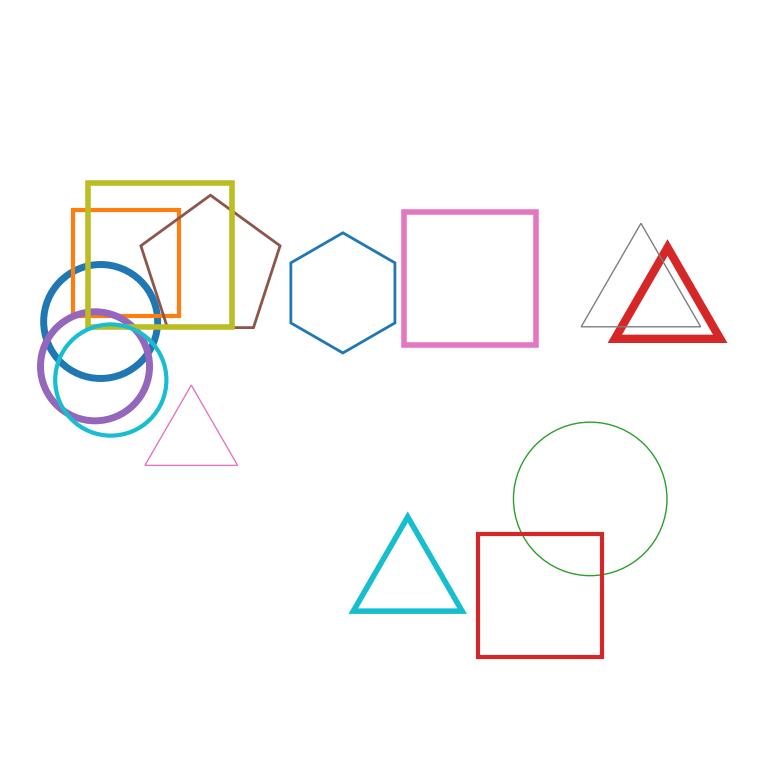[{"shape": "circle", "thickness": 2.5, "radius": 0.37, "center": [0.131, 0.582]}, {"shape": "hexagon", "thickness": 1, "radius": 0.39, "center": [0.445, 0.62]}, {"shape": "square", "thickness": 1.5, "radius": 0.34, "center": [0.163, 0.658]}, {"shape": "circle", "thickness": 0.5, "radius": 0.5, "center": [0.767, 0.352]}, {"shape": "square", "thickness": 1.5, "radius": 0.4, "center": [0.701, 0.227]}, {"shape": "triangle", "thickness": 3, "radius": 0.4, "center": [0.867, 0.599]}, {"shape": "circle", "thickness": 2.5, "radius": 0.35, "center": [0.123, 0.524]}, {"shape": "pentagon", "thickness": 1, "radius": 0.48, "center": [0.273, 0.651]}, {"shape": "triangle", "thickness": 0.5, "radius": 0.35, "center": [0.248, 0.43]}, {"shape": "square", "thickness": 2, "radius": 0.43, "center": [0.61, 0.638]}, {"shape": "triangle", "thickness": 0.5, "radius": 0.45, "center": [0.832, 0.62]}, {"shape": "square", "thickness": 2, "radius": 0.47, "center": [0.208, 0.669]}, {"shape": "circle", "thickness": 1.5, "radius": 0.36, "center": [0.144, 0.506]}, {"shape": "triangle", "thickness": 2, "radius": 0.41, "center": [0.53, 0.247]}]